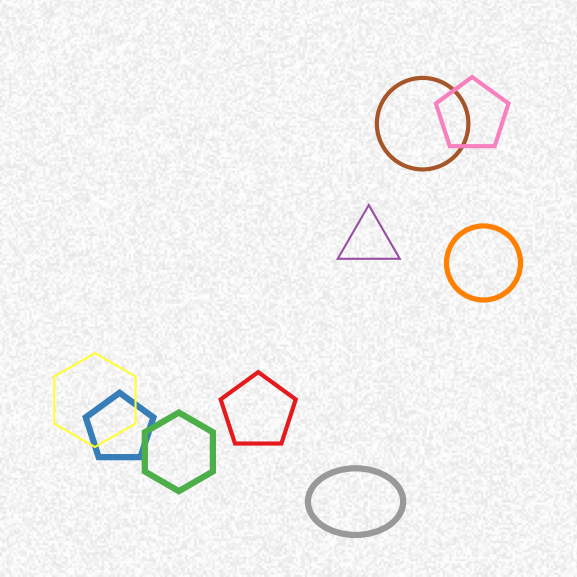[{"shape": "pentagon", "thickness": 2, "radius": 0.34, "center": [0.447, 0.286]}, {"shape": "pentagon", "thickness": 3, "radius": 0.31, "center": [0.207, 0.257]}, {"shape": "hexagon", "thickness": 3, "radius": 0.34, "center": [0.31, 0.217]}, {"shape": "triangle", "thickness": 1, "radius": 0.31, "center": [0.639, 0.582]}, {"shape": "circle", "thickness": 2.5, "radius": 0.32, "center": [0.837, 0.544]}, {"shape": "hexagon", "thickness": 1, "radius": 0.41, "center": [0.164, 0.306]}, {"shape": "circle", "thickness": 2, "radius": 0.4, "center": [0.732, 0.785]}, {"shape": "pentagon", "thickness": 2, "radius": 0.33, "center": [0.818, 0.8]}, {"shape": "oval", "thickness": 3, "radius": 0.41, "center": [0.616, 0.13]}]